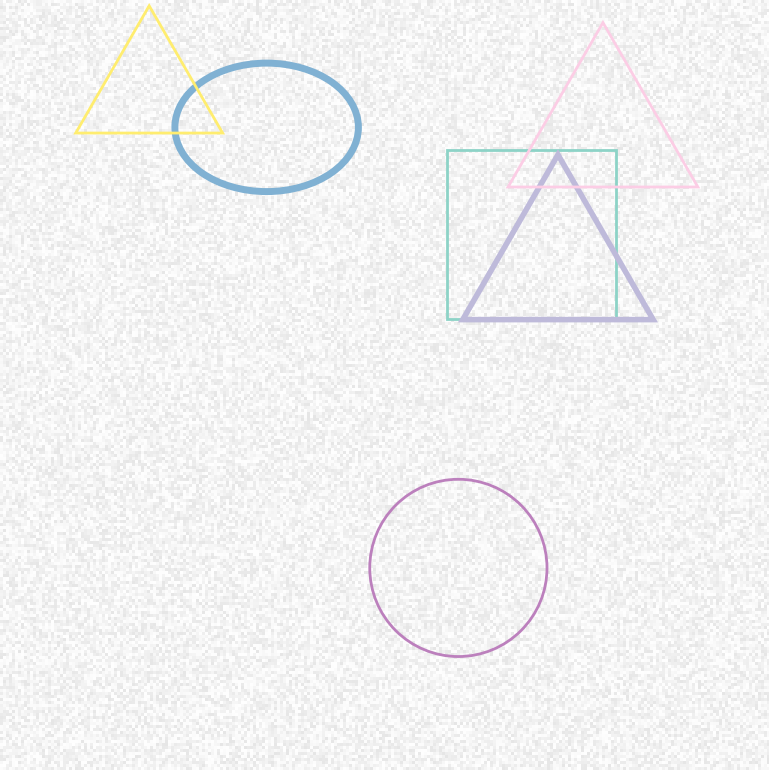[{"shape": "square", "thickness": 1, "radius": 0.55, "center": [0.69, 0.695]}, {"shape": "triangle", "thickness": 2, "radius": 0.71, "center": [0.725, 0.656]}, {"shape": "oval", "thickness": 2.5, "radius": 0.6, "center": [0.346, 0.835]}, {"shape": "triangle", "thickness": 1, "radius": 0.71, "center": [0.783, 0.828]}, {"shape": "circle", "thickness": 1, "radius": 0.58, "center": [0.595, 0.262]}, {"shape": "triangle", "thickness": 1, "radius": 0.55, "center": [0.194, 0.882]}]